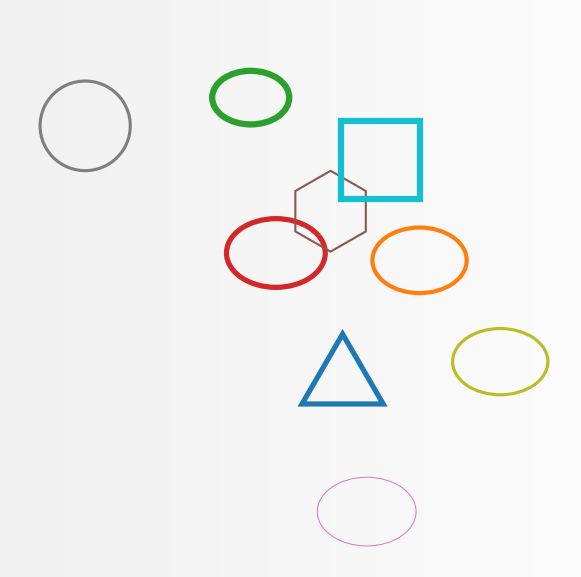[{"shape": "triangle", "thickness": 2.5, "radius": 0.4, "center": [0.589, 0.34]}, {"shape": "oval", "thickness": 2, "radius": 0.41, "center": [0.722, 0.548]}, {"shape": "oval", "thickness": 3, "radius": 0.33, "center": [0.431, 0.83]}, {"shape": "oval", "thickness": 2.5, "radius": 0.42, "center": [0.475, 0.561]}, {"shape": "hexagon", "thickness": 1, "radius": 0.35, "center": [0.569, 0.633]}, {"shape": "oval", "thickness": 0.5, "radius": 0.42, "center": [0.631, 0.113]}, {"shape": "circle", "thickness": 1.5, "radius": 0.39, "center": [0.147, 0.781]}, {"shape": "oval", "thickness": 1.5, "radius": 0.41, "center": [0.861, 0.373]}, {"shape": "square", "thickness": 3, "radius": 0.34, "center": [0.654, 0.722]}]